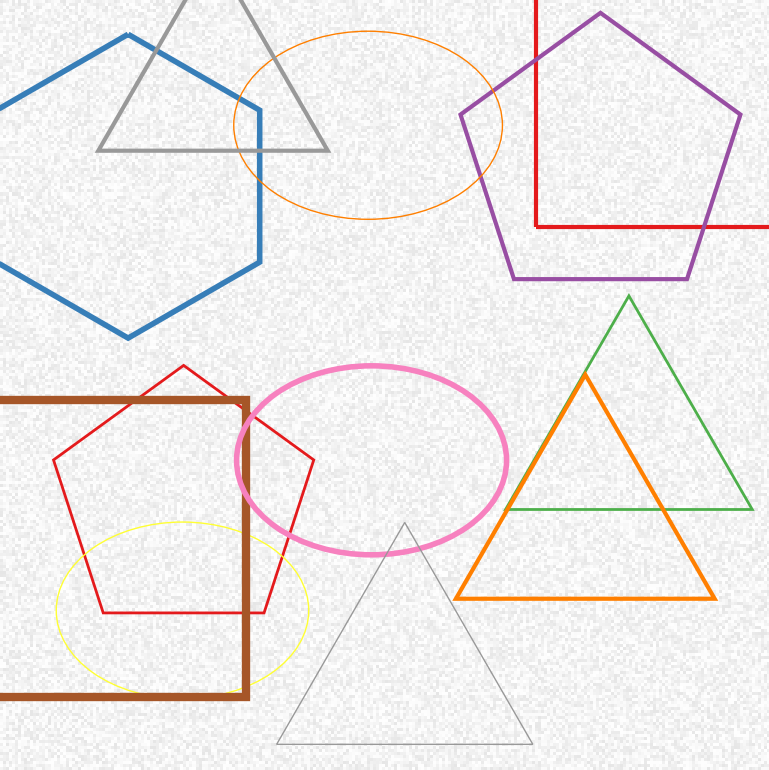[{"shape": "pentagon", "thickness": 1, "radius": 0.89, "center": [0.238, 0.348]}, {"shape": "square", "thickness": 1.5, "radius": 0.79, "center": [0.854, 0.863]}, {"shape": "hexagon", "thickness": 2, "radius": 0.99, "center": [0.166, 0.758]}, {"shape": "triangle", "thickness": 1, "radius": 0.92, "center": [0.817, 0.431]}, {"shape": "pentagon", "thickness": 1.5, "radius": 0.96, "center": [0.78, 0.792]}, {"shape": "triangle", "thickness": 1.5, "radius": 0.97, "center": [0.76, 0.319]}, {"shape": "oval", "thickness": 0.5, "radius": 0.87, "center": [0.478, 0.837]}, {"shape": "oval", "thickness": 0.5, "radius": 0.82, "center": [0.237, 0.207]}, {"shape": "square", "thickness": 3, "radius": 0.97, "center": [0.126, 0.287]}, {"shape": "oval", "thickness": 2, "radius": 0.88, "center": [0.483, 0.402]}, {"shape": "triangle", "thickness": 1.5, "radius": 0.86, "center": [0.277, 0.89]}, {"shape": "triangle", "thickness": 0.5, "radius": 0.96, "center": [0.526, 0.129]}]